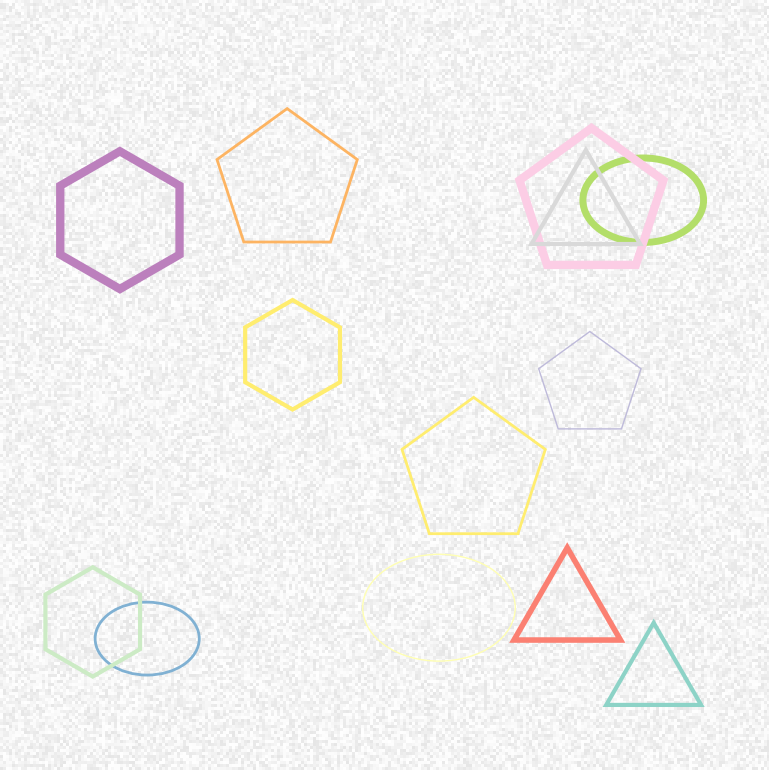[{"shape": "triangle", "thickness": 1.5, "radius": 0.36, "center": [0.849, 0.12]}, {"shape": "oval", "thickness": 0.5, "radius": 0.5, "center": [0.57, 0.211]}, {"shape": "pentagon", "thickness": 0.5, "radius": 0.35, "center": [0.766, 0.5]}, {"shape": "triangle", "thickness": 2, "radius": 0.4, "center": [0.737, 0.209]}, {"shape": "oval", "thickness": 1, "radius": 0.34, "center": [0.191, 0.171]}, {"shape": "pentagon", "thickness": 1, "radius": 0.48, "center": [0.373, 0.763]}, {"shape": "oval", "thickness": 2.5, "radius": 0.39, "center": [0.835, 0.74]}, {"shape": "pentagon", "thickness": 3, "radius": 0.49, "center": [0.768, 0.735]}, {"shape": "triangle", "thickness": 1.5, "radius": 0.41, "center": [0.761, 0.724]}, {"shape": "hexagon", "thickness": 3, "radius": 0.45, "center": [0.156, 0.714]}, {"shape": "hexagon", "thickness": 1.5, "radius": 0.35, "center": [0.12, 0.192]}, {"shape": "hexagon", "thickness": 1.5, "radius": 0.36, "center": [0.38, 0.539]}, {"shape": "pentagon", "thickness": 1, "radius": 0.49, "center": [0.615, 0.386]}]